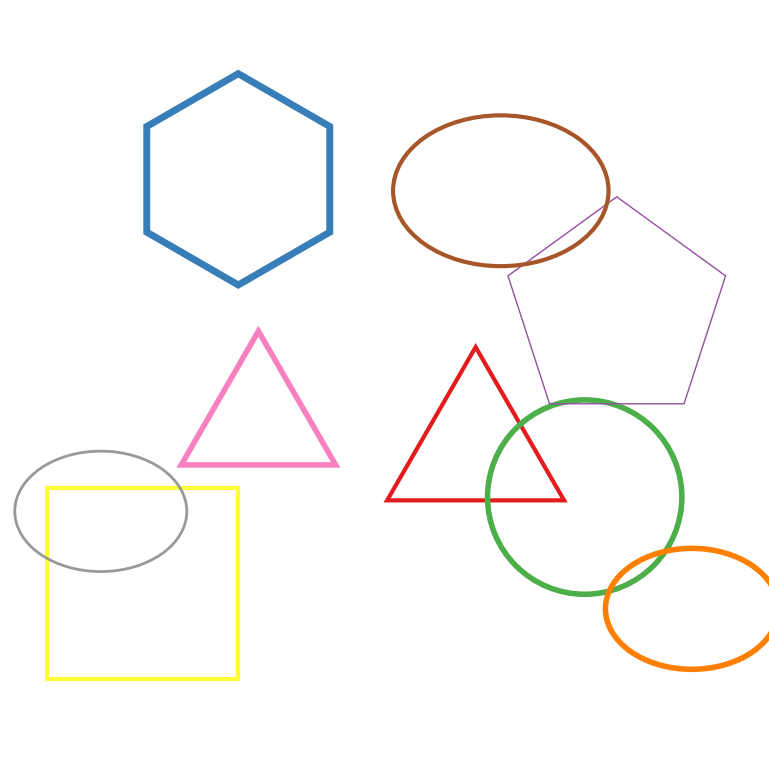[{"shape": "triangle", "thickness": 1.5, "radius": 0.66, "center": [0.618, 0.417]}, {"shape": "hexagon", "thickness": 2.5, "radius": 0.69, "center": [0.309, 0.767]}, {"shape": "circle", "thickness": 2, "radius": 0.63, "center": [0.759, 0.354]}, {"shape": "pentagon", "thickness": 0.5, "radius": 0.74, "center": [0.801, 0.596]}, {"shape": "oval", "thickness": 2, "radius": 0.56, "center": [0.898, 0.209]}, {"shape": "square", "thickness": 1.5, "radius": 0.62, "center": [0.185, 0.242]}, {"shape": "oval", "thickness": 1.5, "radius": 0.7, "center": [0.65, 0.752]}, {"shape": "triangle", "thickness": 2, "radius": 0.58, "center": [0.336, 0.454]}, {"shape": "oval", "thickness": 1, "radius": 0.56, "center": [0.131, 0.336]}]